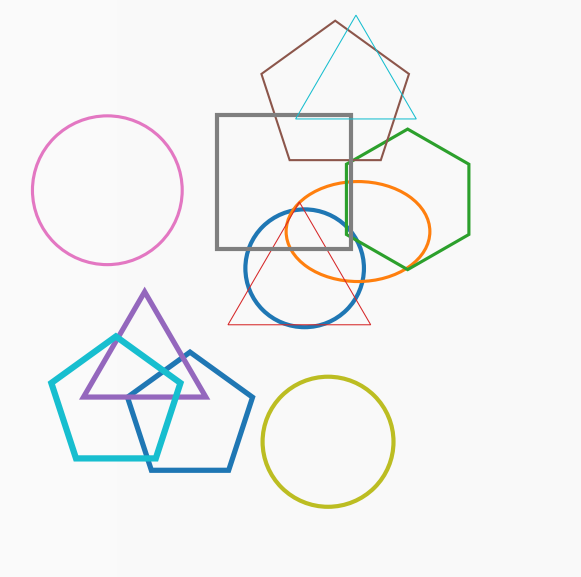[{"shape": "circle", "thickness": 2, "radius": 0.51, "center": [0.524, 0.535]}, {"shape": "pentagon", "thickness": 2.5, "radius": 0.57, "center": [0.327, 0.276]}, {"shape": "oval", "thickness": 1.5, "radius": 0.62, "center": [0.616, 0.598]}, {"shape": "hexagon", "thickness": 1.5, "radius": 0.61, "center": [0.701, 0.654]}, {"shape": "triangle", "thickness": 0.5, "radius": 0.71, "center": [0.515, 0.508]}, {"shape": "triangle", "thickness": 2.5, "radius": 0.61, "center": [0.249, 0.372]}, {"shape": "pentagon", "thickness": 1, "radius": 0.67, "center": [0.577, 0.83]}, {"shape": "circle", "thickness": 1.5, "radius": 0.64, "center": [0.185, 0.67]}, {"shape": "square", "thickness": 2, "radius": 0.58, "center": [0.489, 0.685]}, {"shape": "circle", "thickness": 2, "radius": 0.56, "center": [0.564, 0.234]}, {"shape": "triangle", "thickness": 0.5, "radius": 0.6, "center": [0.612, 0.853]}, {"shape": "pentagon", "thickness": 3, "radius": 0.58, "center": [0.199, 0.3]}]